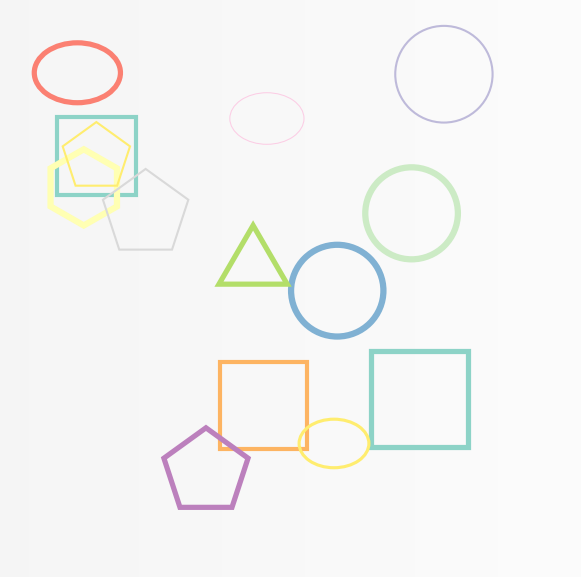[{"shape": "square", "thickness": 2.5, "radius": 0.42, "center": [0.722, 0.308]}, {"shape": "square", "thickness": 2, "radius": 0.34, "center": [0.167, 0.729]}, {"shape": "hexagon", "thickness": 3, "radius": 0.33, "center": [0.144, 0.675]}, {"shape": "circle", "thickness": 1, "radius": 0.42, "center": [0.764, 0.871]}, {"shape": "oval", "thickness": 2.5, "radius": 0.37, "center": [0.133, 0.873]}, {"shape": "circle", "thickness": 3, "radius": 0.4, "center": [0.58, 0.496]}, {"shape": "square", "thickness": 2, "radius": 0.37, "center": [0.453, 0.297]}, {"shape": "triangle", "thickness": 2.5, "radius": 0.34, "center": [0.435, 0.541]}, {"shape": "oval", "thickness": 0.5, "radius": 0.32, "center": [0.459, 0.794]}, {"shape": "pentagon", "thickness": 1, "radius": 0.39, "center": [0.251, 0.629]}, {"shape": "pentagon", "thickness": 2.5, "radius": 0.38, "center": [0.354, 0.182]}, {"shape": "circle", "thickness": 3, "radius": 0.4, "center": [0.708, 0.63]}, {"shape": "oval", "thickness": 1.5, "radius": 0.3, "center": [0.575, 0.231]}, {"shape": "pentagon", "thickness": 1, "radius": 0.3, "center": [0.166, 0.727]}]